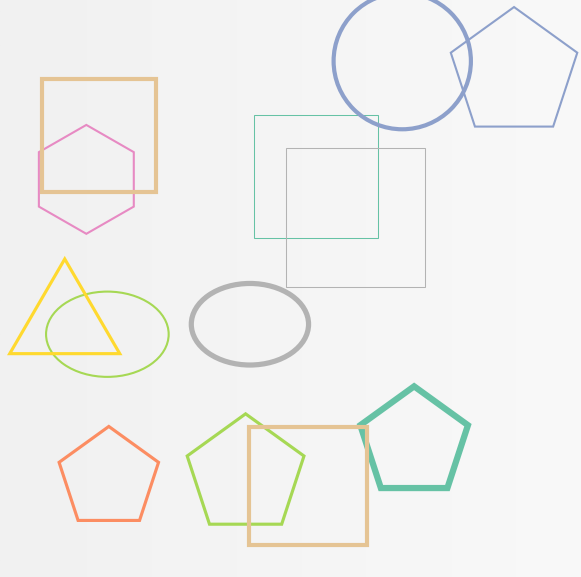[{"shape": "square", "thickness": 0.5, "radius": 0.53, "center": [0.544, 0.693]}, {"shape": "pentagon", "thickness": 3, "radius": 0.49, "center": [0.712, 0.233]}, {"shape": "pentagon", "thickness": 1.5, "radius": 0.45, "center": [0.187, 0.171]}, {"shape": "pentagon", "thickness": 1, "radius": 0.57, "center": [0.884, 0.873]}, {"shape": "circle", "thickness": 2, "radius": 0.59, "center": [0.692, 0.893]}, {"shape": "hexagon", "thickness": 1, "radius": 0.47, "center": [0.149, 0.689]}, {"shape": "oval", "thickness": 1, "radius": 0.53, "center": [0.185, 0.42]}, {"shape": "pentagon", "thickness": 1.5, "radius": 0.53, "center": [0.423, 0.177]}, {"shape": "triangle", "thickness": 1.5, "radius": 0.55, "center": [0.111, 0.441]}, {"shape": "square", "thickness": 2, "radius": 0.51, "center": [0.53, 0.157]}, {"shape": "square", "thickness": 2, "radius": 0.49, "center": [0.171, 0.764]}, {"shape": "oval", "thickness": 2.5, "radius": 0.5, "center": [0.43, 0.438]}, {"shape": "square", "thickness": 0.5, "radius": 0.6, "center": [0.612, 0.623]}]